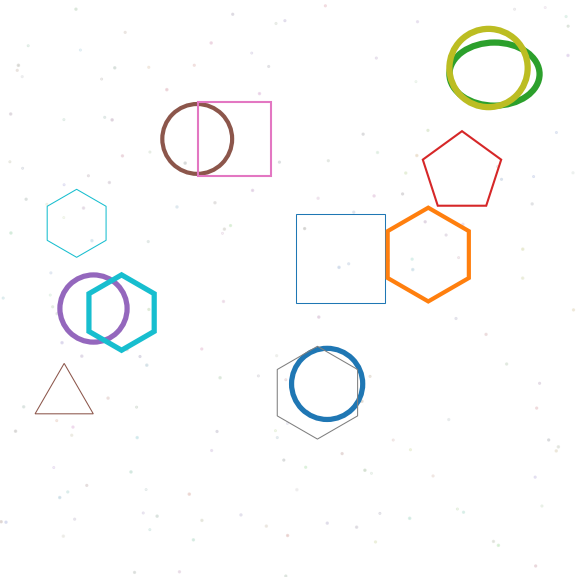[{"shape": "square", "thickness": 0.5, "radius": 0.39, "center": [0.589, 0.551]}, {"shape": "circle", "thickness": 2.5, "radius": 0.31, "center": [0.566, 0.334]}, {"shape": "hexagon", "thickness": 2, "radius": 0.41, "center": [0.742, 0.558]}, {"shape": "oval", "thickness": 3, "radius": 0.39, "center": [0.856, 0.871]}, {"shape": "pentagon", "thickness": 1, "radius": 0.36, "center": [0.8, 0.701]}, {"shape": "circle", "thickness": 2.5, "radius": 0.29, "center": [0.162, 0.465]}, {"shape": "triangle", "thickness": 0.5, "radius": 0.29, "center": [0.111, 0.312]}, {"shape": "circle", "thickness": 2, "radius": 0.3, "center": [0.342, 0.759]}, {"shape": "square", "thickness": 1, "radius": 0.32, "center": [0.405, 0.758]}, {"shape": "hexagon", "thickness": 0.5, "radius": 0.4, "center": [0.55, 0.319]}, {"shape": "circle", "thickness": 3, "radius": 0.34, "center": [0.846, 0.881]}, {"shape": "hexagon", "thickness": 0.5, "radius": 0.29, "center": [0.133, 0.612]}, {"shape": "hexagon", "thickness": 2.5, "radius": 0.33, "center": [0.211, 0.458]}]